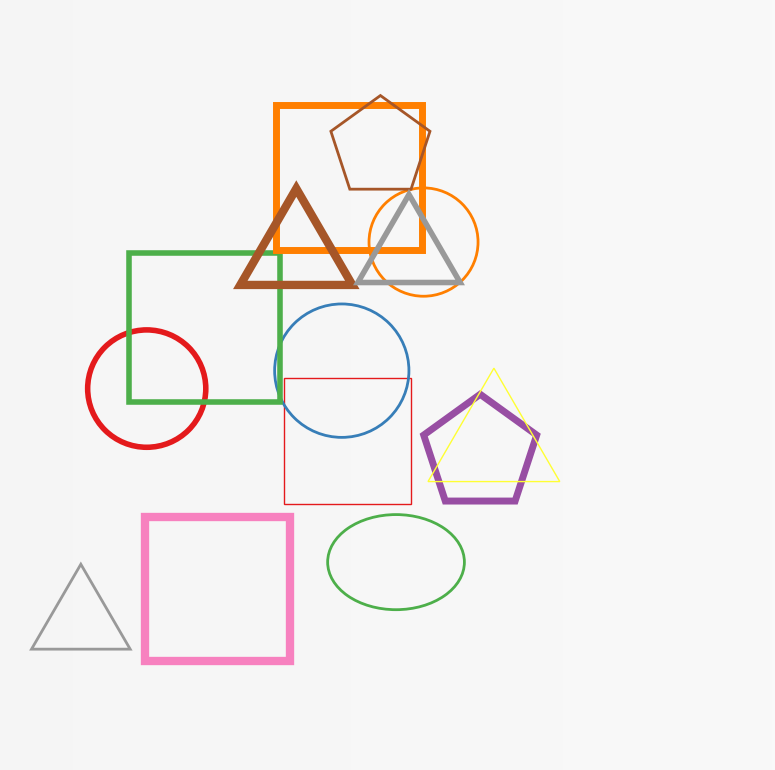[{"shape": "square", "thickness": 0.5, "radius": 0.41, "center": [0.448, 0.428]}, {"shape": "circle", "thickness": 2, "radius": 0.38, "center": [0.189, 0.495]}, {"shape": "circle", "thickness": 1, "radius": 0.43, "center": [0.441, 0.519]}, {"shape": "square", "thickness": 2, "radius": 0.49, "center": [0.264, 0.575]}, {"shape": "oval", "thickness": 1, "radius": 0.44, "center": [0.511, 0.27]}, {"shape": "pentagon", "thickness": 2.5, "radius": 0.38, "center": [0.62, 0.411]}, {"shape": "circle", "thickness": 1, "radius": 0.35, "center": [0.546, 0.686]}, {"shape": "square", "thickness": 2.5, "radius": 0.47, "center": [0.45, 0.769]}, {"shape": "triangle", "thickness": 0.5, "radius": 0.49, "center": [0.637, 0.424]}, {"shape": "triangle", "thickness": 3, "radius": 0.42, "center": [0.382, 0.672]}, {"shape": "pentagon", "thickness": 1, "radius": 0.34, "center": [0.491, 0.809]}, {"shape": "square", "thickness": 3, "radius": 0.47, "center": [0.28, 0.235]}, {"shape": "triangle", "thickness": 2, "radius": 0.38, "center": [0.528, 0.671]}, {"shape": "triangle", "thickness": 1, "radius": 0.37, "center": [0.104, 0.194]}]